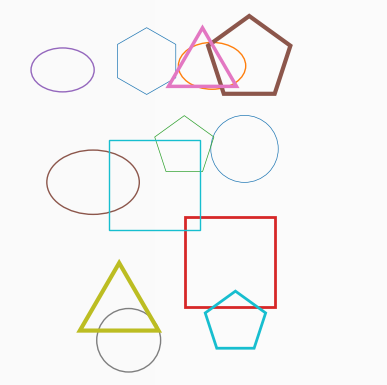[{"shape": "circle", "thickness": 0.5, "radius": 0.44, "center": [0.631, 0.613]}, {"shape": "hexagon", "thickness": 0.5, "radius": 0.43, "center": [0.378, 0.841]}, {"shape": "oval", "thickness": 1, "radius": 0.43, "center": [0.547, 0.829]}, {"shape": "pentagon", "thickness": 0.5, "radius": 0.4, "center": [0.476, 0.619]}, {"shape": "square", "thickness": 2, "radius": 0.58, "center": [0.593, 0.32]}, {"shape": "oval", "thickness": 1, "radius": 0.41, "center": [0.162, 0.818]}, {"shape": "oval", "thickness": 1, "radius": 0.6, "center": [0.24, 0.527]}, {"shape": "pentagon", "thickness": 3, "radius": 0.56, "center": [0.643, 0.847]}, {"shape": "triangle", "thickness": 2.5, "radius": 0.51, "center": [0.523, 0.826]}, {"shape": "circle", "thickness": 1, "radius": 0.41, "center": [0.332, 0.116]}, {"shape": "triangle", "thickness": 3, "radius": 0.59, "center": [0.308, 0.2]}, {"shape": "square", "thickness": 1, "radius": 0.59, "center": [0.398, 0.519]}, {"shape": "pentagon", "thickness": 2, "radius": 0.41, "center": [0.608, 0.162]}]